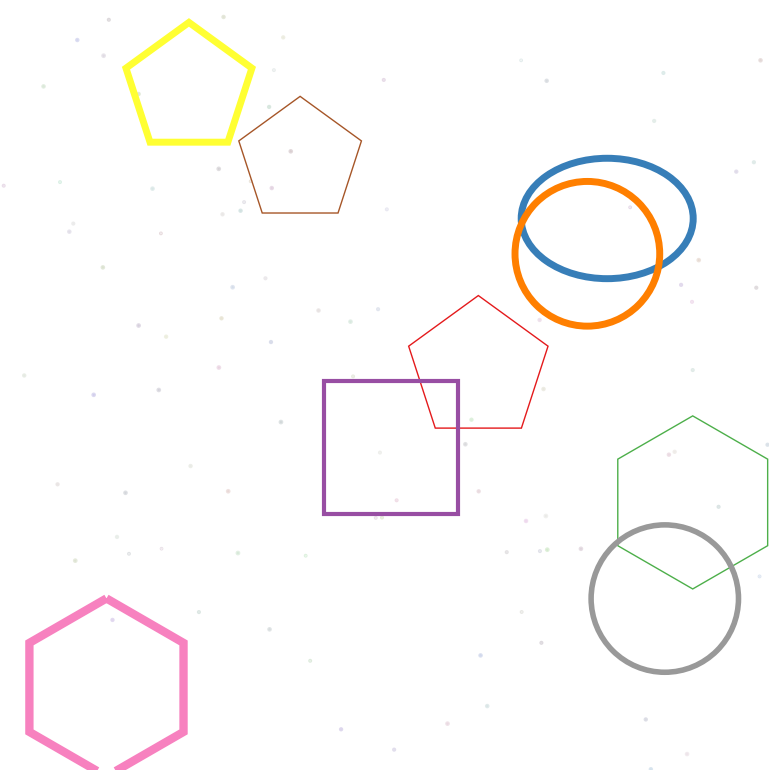[{"shape": "pentagon", "thickness": 0.5, "radius": 0.48, "center": [0.621, 0.521]}, {"shape": "oval", "thickness": 2.5, "radius": 0.56, "center": [0.789, 0.716]}, {"shape": "hexagon", "thickness": 0.5, "radius": 0.56, "center": [0.9, 0.347]}, {"shape": "square", "thickness": 1.5, "radius": 0.43, "center": [0.508, 0.419]}, {"shape": "circle", "thickness": 2.5, "radius": 0.47, "center": [0.763, 0.67]}, {"shape": "pentagon", "thickness": 2.5, "radius": 0.43, "center": [0.245, 0.885]}, {"shape": "pentagon", "thickness": 0.5, "radius": 0.42, "center": [0.39, 0.791]}, {"shape": "hexagon", "thickness": 3, "radius": 0.58, "center": [0.138, 0.107]}, {"shape": "circle", "thickness": 2, "radius": 0.48, "center": [0.863, 0.223]}]